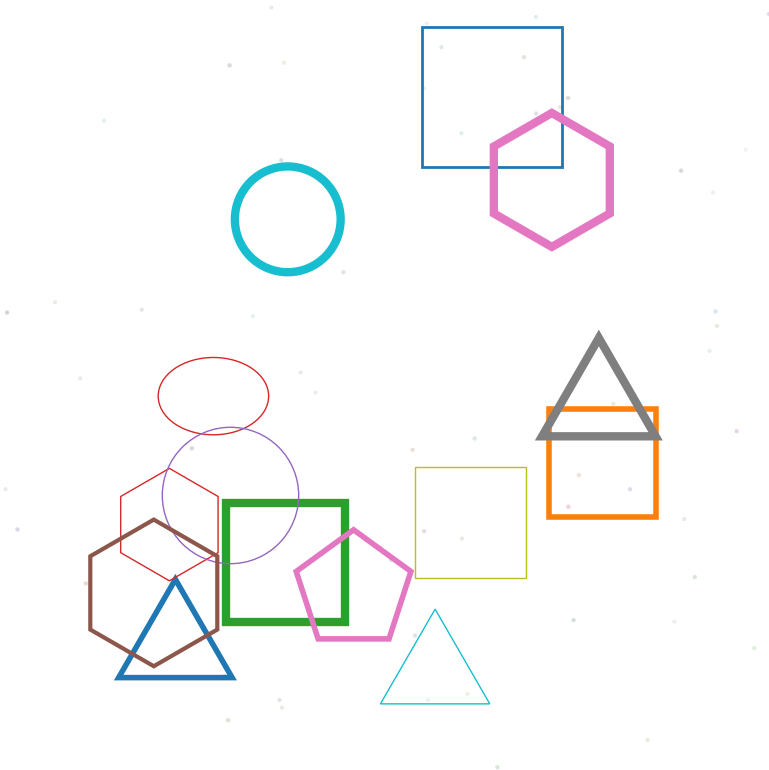[{"shape": "square", "thickness": 1, "radius": 0.46, "center": [0.639, 0.874]}, {"shape": "triangle", "thickness": 2, "radius": 0.43, "center": [0.228, 0.163]}, {"shape": "square", "thickness": 2, "radius": 0.35, "center": [0.783, 0.398]}, {"shape": "square", "thickness": 3, "radius": 0.39, "center": [0.37, 0.27]}, {"shape": "oval", "thickness": 0.5, "radius": 0.36, "center": [0.277, 0.486]}, {"shape": "hexagon", "thickness": 0.5, "radius": 0.37, "center": [0.22, 0.319]}, {"shape": "circle", "thickness": 0.5, "radius": 0.44, "center": [0.299, 0.357]}, {"shape": "hexagon", "thickness": 1.5, "radius": 0.48, "center": [0.2, 0.23]}, {"shape": "pentagon", "thickness": 2, "radius": 0.39, "center": [0.459, 0.234]}, {"shape": "hexagon", "thickness": 3, "radius": 0.43, "center": [0.717, 0.766]}, {"shape": "triangle", "thickness": 3, "radius": 0.43, "center": [0.778, 0.476]}, {"shape": "square", "thickness": 0.5, "radius": 0.36, "center": [0.611, 0.322]}, {"shape": "triangle", "thickness": 0.5, "radius": 0.41, "center": [0.565, 0.127]}, {"shape": "circle", "thickness": 3, "radius": 0.34, "center": [0.374, 0.715]}]